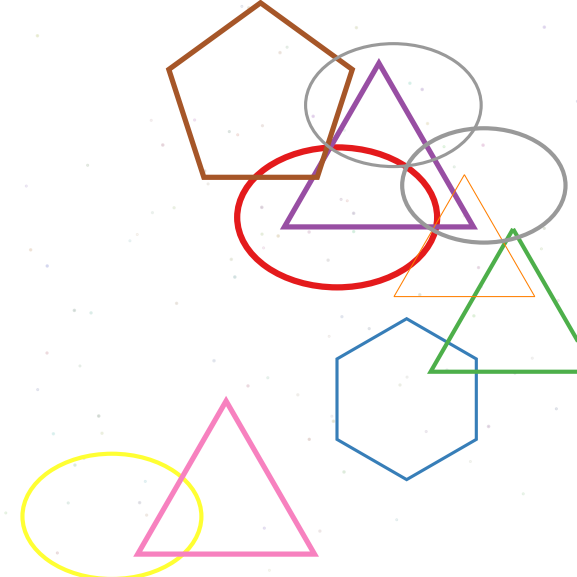[{"shape": "oval", "thickness": 3, "radius": 0.87, "center": [0.584, 0.623]}, {"shape": "hexagon", "thickness": 1.5, "radius": 0.7, "center": [0.704, 0.308]}, {"shape": "triangle", "thickness": 2, "radius": 0.82, "center": [0.888, 0.438]}, {"shape": "triangle", "thickness": 2.5, "radius": 0.95, "center": [0.656, 0.701]}, {"shape": "triangle", "thickness": 0.5, "radius": 0.7, "center": [0.804, 0.556]}, {"shape": "oval", "thickness": 2, "radius": 0.77, "center": [0.194, 0.105]}, {"shape": "pentagon", "thickness": 2.5, "radius": 0.84, "center": [0.451, 0.827]}, {"shape": "triangle", "thickness": 2.5, "radius": 0.88, "center": [0.392, 0.128]}, {"shape": "oval", "thickness": 2, "radius": 0.71, "center": [0.838, 0.678]}, {"shape": "oval", "thickness": 1.5, "radius": 0.76, "center": [0.681, 0.817]}]